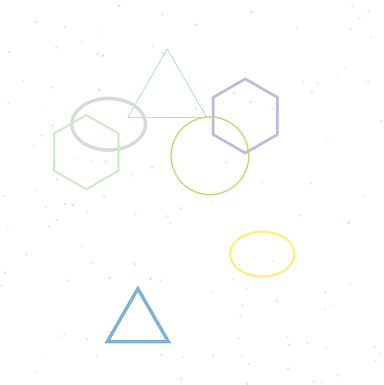[{"shape": "triangle", "thickness": 0.5, "radius": 0.59, "center": [0.434, 0.754]}, {"shape": "hexagon", "thickness": 2, "radius": 0.48, "center": [0.637, 0.699]}, {"shape": "triangle", "thickness": 2.5, "radius": 0.46, "center": [0.358, 0.158]}, {"shape": "circle", "thickness": 1, "radius": 0.5, "center": [0.545, 0.595]}, {"shape": "oval", "thickness": 2.5, "radius": 0.48, "center": [0.282, 0.677]}, {"shape": "hexagon", "thickness": 1.5, "radius": 0.48, "center": [0.224, 0.605]}, {"shape": "oval", "thickness": 1.5, "radius": 0.42, "center": [0.681, 0.34]}]